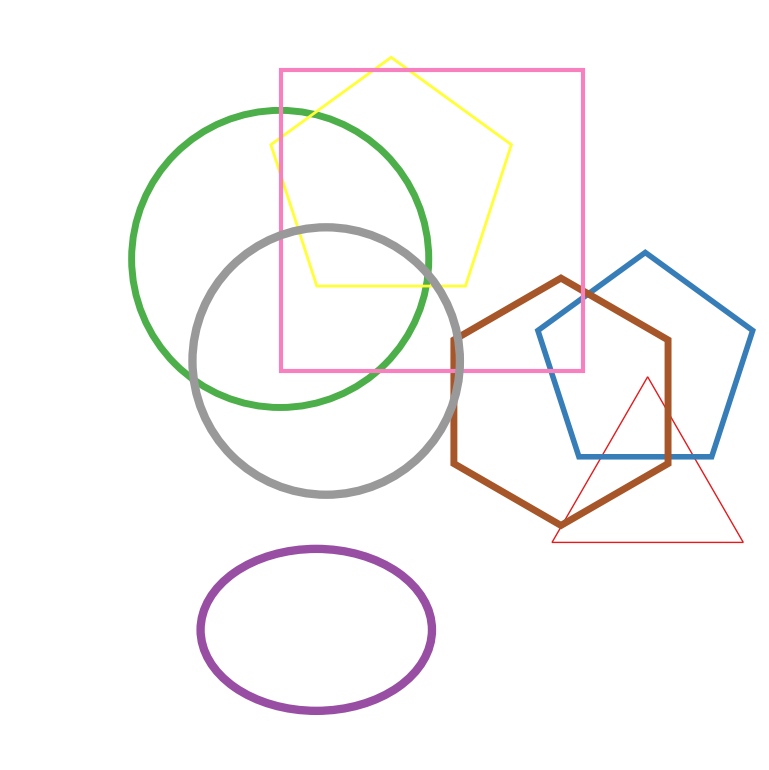[{"shape": "triangle", "thickness": 0.5, "radius": 0.72, "center": [0.841, 0.367]}, {"shape": "pentagon", "thickness": 2, "radius": 0.73, "center": [0.838, 0.525]}, {"shape": "circle", "thickness": 2.5, "radius": 0.96, "center": [0.364, 0.664]}, {"shape": "oval", "thickness": 3, "radius": 0.75, "center": [0.411, 0.182]}, {"shape": "pentagon", "thickness": 1, "radius": 0.82, "center": [0.508, 0.761]}, {"shape": "hexagon", "thickness": 2.5, "radius": 0.8, "center": [0.729, 0.478]}, {"shape": "square", "thickness": 1.5, "radius": 0.98, "center": [0.561, 0.714]}, {"shape": "circle", "thickness": 3, "radius": 0.87, "center": [0.424, 0.531]}]